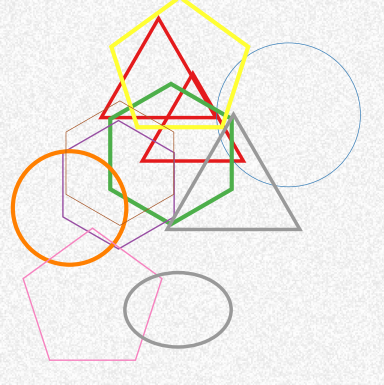[{"shape": "triangle", "thickness": 2.5, "radius": 0.86, "center": [0.412, 0.78]}, {"shape": "triangle", "thickness": 2.5, "radius": 0.76, "center": [0.501, 0.658]}, {"shape": "circle", "thickness": 0.5, "radius": 0.93, "center": [0.749, 0.702]}, {"shape": "hexagon", "thickness": 3, "radius": 0.91, "center": [0.444, 0.6]}, {"shape": "hexagon", "thickness": 1, "radius": 0.83, "center": [0.308, 0.52]}, {"shape": "circle", "thickness": 3, "radius": 0.74, "center": [0.181, 0.46]}, {"shape": "pentagon", "thickness": 3, "radius": 0.93, "center": [0.467, 0.821]}, {"shape": "hexagon", "thickness": 0.5, "radius": 0.81, "center": [0.311, 0.576]}, {"shape": "pentagon", "thickness": 1, "radius": 0.95, "center": [0.24, 0.218]}, {"shape": "oval", "thickness": 2.5, "radius": 0.69, "center": [0.462, 0.195]}, {"shape": "triangle", "thickness": 2.5, "radius": 1.0, "center": [0.606, 0.504]}]